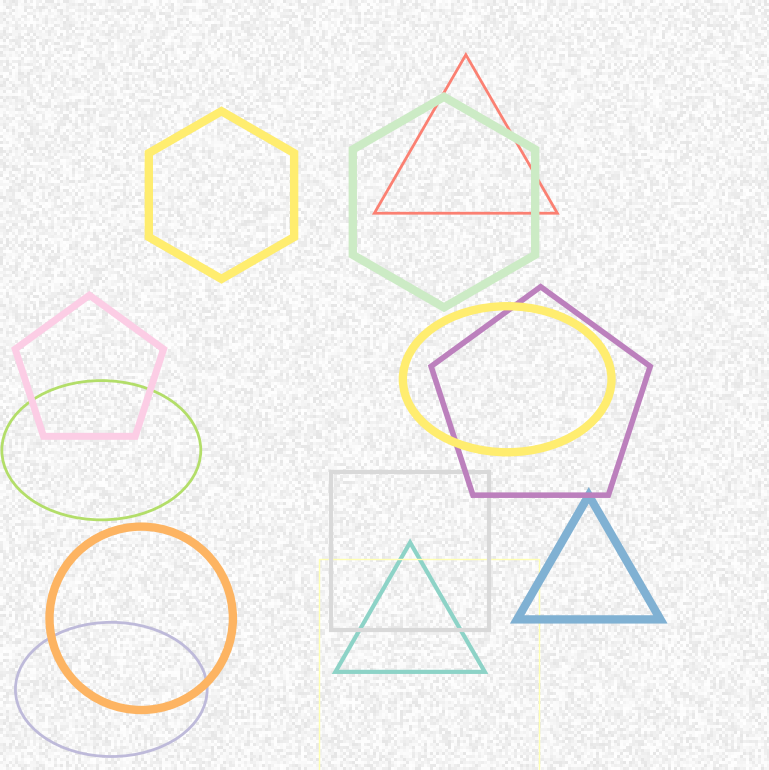[{"shape": "triangle", "thickness": 1.5, "radius": 0.56, "center": [0.533, 0.183]}, {"shape": "square", "thickness": 0.5, "radius": 0.71, "center": [0.557, 0.131]}, {"shape": "oval", "thickness": 1, "radius": 0.62, "center": [0.145, 0.105]}, {"shape": "triangle", "thickness": 1, "radius": 0.69, "center": [0.605, 0.792]}, {"shape": "triangle", "thickness": 3, "radius": 0.54, "center": [0.765, 0.249]}, {"shape": "circle", "thickness": 3, "radius": 0.6, "center": [0.183, 0.197]}, {"shape": "oval", "thickness": 1, "radius": 0.65, "center": [0.132, 0.415]}, {"shape": "pentagon", "thickness": 2.5, "radius": 0.51, "center": [0.116, 0.515]}, {"shape": "square", "thickness": 1.5, "radius": 0.51, "center": [0.532, 0.284]}, {"shape": "pentagon", "thickness": 2, "radius": 0.75, "center": [0.702, 0.478]}, {"shape": "hexagon", "thickness": 3, "radius": 0.68, "center": [0.577, 0.737]}, {"shape": "hexagon", "thickness": 3, "radius": 0.54, "center": [0.288, 0.747]}, {"shape": "oval", "thickness": 3, "radius": 0.68, "center": [0.659, 0.507]}]